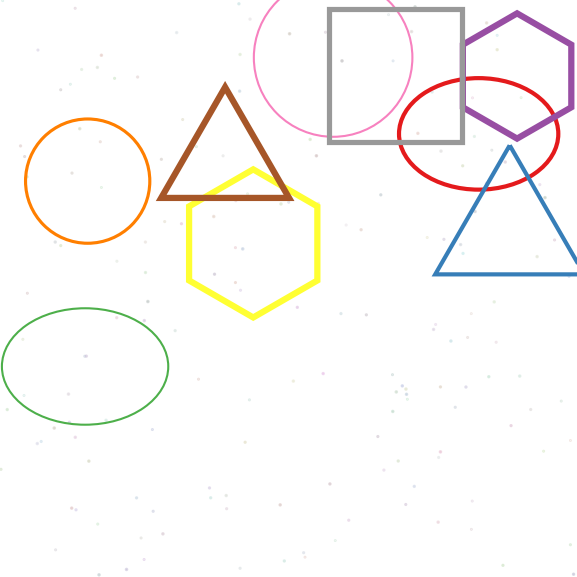[{"shape": "oval", "thickness": 2, "radius": 0.69, "center": [0.829, 0.767]}, {"shape": "triangle", "thickness": 2, "radius": 0.74, "center": [0.883, 0.599]}, {"shape": "oval", "thickness": 1, "radius": 0.72, "center": [0.147, 0.365]}, {"shape": "hexagon", "thickness": 3, "radius": 0.54, "center": [0.895, 0.868]}, {"shape": "circle", "thickness": 1.5, "radius": 0.54, "center": [0.152, 0.686]}, {"shape": "hexagon", "thickness": 3, "radius": 0.64, "center": [0.438, 0.578]}, {"shape": "triangle", "thickness": 3, "radius": 0.64, "center": [0.39, 0.72]}, {"shape": "circle", "thickness": 1, "radius": 0.69, "center": [0.577, 0.9]}, {"shape": "square", "thickness": 2.5, "radius": 0.58, "center": [0.685, 0.869]}]